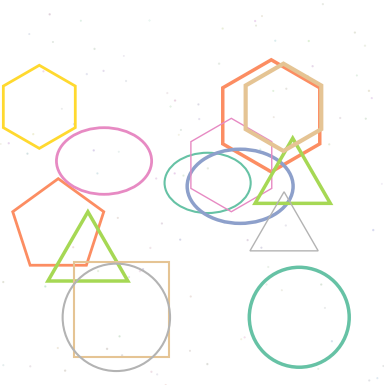[{"shape": "oval", "thickness": 1.5, "radius": 0.56, "center": [0.539, 0.525]}, {"shape": "circle", "thickness": 2.5, "radius": 0.65, "center": [0.777, 0.176]}, {"shape": "pentagon", "thickness": 2, "radius": 0.62, "center": [0.151, 0.412]}, {"shape": "hexagon", "thickness": 2.5, "radius": 0.73, "center": [0.705, 0.699]}, {"shape": "oval", "thickness": 2.5, "radius": 0.69, "center": [0.624, 0.516]}, {"shape": "hexagon", "thickness": 1, "radius": 0.61, "center": [0.601, 0.571]}, {"shape": "oval", "thickness": 2, "radius": 0.62, "center": [0.27, 0.582]}, {"shape": "triangle", "thickness": 2.5, "radius": 0.56, "center": [0.76, 0.528]}, {"shape": "triangle", "thickness": 2.5, "radius": 0.6, "center": [0.228, 0.33]}, {"shape": "hexagon", "thickness": 2, "radius": 0.54, "center": [0.102, 0.723]}, {"shape": "square", "thickness": 1.5, "radius": 0.61, "center": [0.316, 0.196]}, {"shape": "hexagon", "thickness": 3, "radius": 0.57, "center": [0.736, 0.721]}, {"shape": "triangle", "thickness": 1, "radius": 0.51, "center": [0.738, 0.4]}, {"shape": "circle", "thickness": 1.5, "radius": 0.7, "center": [0.302, 0.176]}]